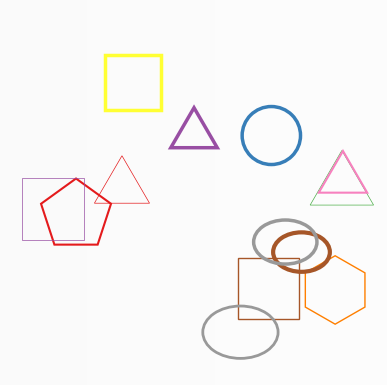[{"shape": "pentagon", "thickness": 1.5, "radius": 0.47, "center": [0.196, 0.441]}, {"shape": "triangle", "thickness": 0.5, "radius": 0.41, "center": [0.315, 0.513]}, {"shape": "circle", "thickness": 2.5, "radius": 0.38, "center": [0.7, 0.648]}, {"shape": "triangle", "thickness": 0.5, "radius": 0.47, "center": [0.882, 0.515]}, {"shape": "triangle", "thickness": 2.5, "radius": 0.35, "center": [0.501, 0.651]}, {"shape": "square", "thickness": 0.5, "radius": 0.4, "center": [0.137, 0.457]}, {"shape": "hexagon", "thickness": 1, "radius": 0.44, "center": [0.865, 0.247]}, {"shape": "square", "thickness": 2.5, "radius": 0.36, "center": [0.344, 0.786]}, {"shape": "square", "thickness": 1, "radius": 0.4, "center": [0.693, 0.251]}, {"shape": "oval", "thickness": 3, "radius": 0.37, "center": [0.778, 0.345]}, {"shape": "triangle", "thickness": 1.5, "radius": 0.36, "center": [0.885, 0.536]}, {"shape": "oval", "thickness": 2, "radius": 0.49, "center": [0.62, 0.137]}, {"shape": "oval", "thickness": 2.5, "radius": 0.41, "center": [0.736, 0.371]}]